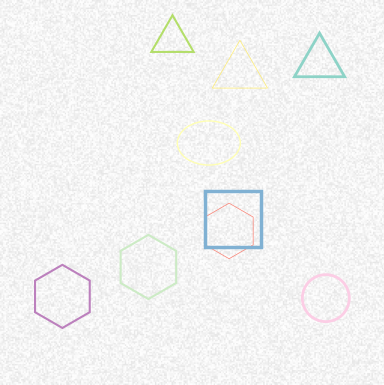[{"shape": "triangle", "thickness": 2, "radius": 0.38, "center": [0.83, 0.838]}, {"shape": "oval", "thickness": 1, "radius": 0.41, "center": [0.542, 0.629]}, {"shape": "hexagon", "thickness": 0.5, "radius": 0.36, "center": [0.595, 0.4]}, {"shape": "square", "thickness": 2.5, "radius": 0.36, "center": [0.605, 0.431]}, {"shape": "triangle", "thickness": 1.5, "radius": 0.32, "center": [0.448, 0.897]}, {"shape": "circle", "thickness": 2, "radius": 0.3, "center": [0.846, 0.226]}, {"shape": "hexagon", "thickness": 1.5, "radius": 0.41, "center": [0.162, 0.23]}, {"shape": "hexagon", "thickness": 1.5, "radius": 0.42, "center": [0.385, 0.307]}, {"shape": "triangle", "thickness": 0.5, "radius": 0.41, "center": [0.623, 0.813]}]